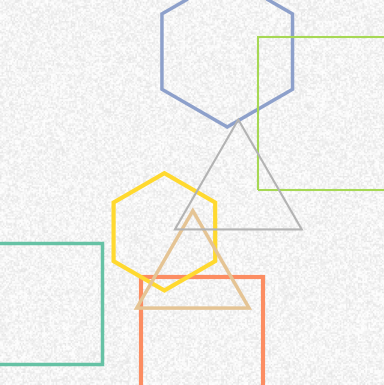[{"shape": "square", "thickness": 2.5, "radius": 0.79, "center": [0.108, 0.211]}, {"shape": "square", "thickness": 3, "radius": 0.8, "center": [0.525, 0.121]}, {"shape": "hexagon", "thickness": 2.5, "radius": 0.98, "center": [0.59, 0.866]}, {"shape": "square", "thickness": 1.5, "radius": 0.99, "center": [0.869, 0.705]}, {"shape": "hexagon", "thickness": 3, "radius": 0.76, "center": [0.427, 0.398]}, {"shape": "triangle", "thickness": 2.5, "radius": 0.84, "center": [0.501, 0.284]}, {"shape": "triangle", "thickness": 1.5, "radius": 0.95, "center": [0.619, 0.499]}]